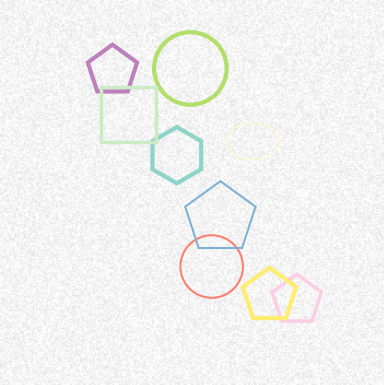[{"shape": "hexagon", "thickness": 3, "radius": 0.37, "center": [0.459, 0.597]}, {"shape": "oval", "thickness": 0.5, "radius": 0.34, "center": [0.657, 0.633]}, {"shape": "circle", "thickness": 1.5, "radius": 0.41, "center": [0.55, 0.308]}, {"shape": "pentagon", "thickness": 1.5, "radius": 0.48, "center": [0.572, 0.433]}, {"shape": "circle", "thickness": 3, "radius": 0.47, "center": [0.494, 0.822]}, {"shape": "pentagon", "thickness": 2.5, "radius": 0.34, "center": [0.771, 0.22]}, {"shape": "pentagon", "thickness": 3, "radius": 0.34, "center": [0.292, 0.817]}, {"shape": "square", "thickness": 2.5, "radius": 0.36, "center": [0.333, 0.703]}, {"shape": "pentagon", "thickness": 3, "radius": 0.36, "center": [0.7, 0.232]}]